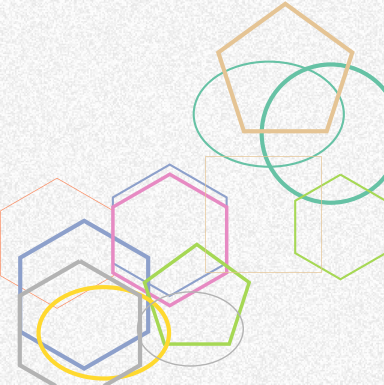[{"shape": "circle", "thickness": 3, "radius": 0.9, "center": [0.859, 0.653]}, {"shape": "oval", "thickness": 1.5, "radius": 0.98, "center": [0.698, 0.703]}, {"shape": "hexagon", "thickness": 0.5, "radius": 0.84, "center": [0.148, 0.368]}, {"shape": "hexagon", "thickness": 3, "radius": 0.96, "center": [0.219, 0.235]}, {"shape": "hexagon", "thickness": 1.5, "radius": 0.85, "center": [0.441, 0.402]}, {"shape": "hexagon", "thickness": 2.5, "radius": 0.85, "center": [0.441, 0.377]}, {"shape": "hexagon", "thickness": 1.5, "radius": 0.68, "center": [0.884, 0.411]}, {"shape": "pentagon", "thickness": 2.5, "radius": 0.72, "center": [0.511, 0.222]}, {"shape": "oval", "thickness": 3, "radius": 0.85, "center": [0.27, 0.135]}, {"shape": "square", "thickness": 0.5, "radius": 0.75, "center": [0.683, 0.444]}, {"shape": "pentagon", "thickness": 3, "radius": 0.91, "center": [0.741, 0.807]}, {"shape": "oval", "thickness": 1, "radius": 0.69, "center": [0.494, 0.146]}, {"shape": "hexagon", "thickness": 3, "radius": 0.9, "center": [0.208, 0.142]}]